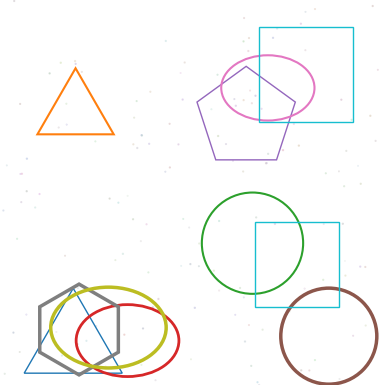[{"shape": "triangle", "thickness": 1, "radius": 0.74, "center": [0.19, 0.104]}, {"shape": "triangle", "thickness": 1.5, "radius": 0.57, "center": [0.196, 0.708]}, {"shape": "circle", "thickness": 1.5, "radius": 0.66, "center": [0.656, 0.368]}, {"shape": "oval", "thickness": 2, "radius": 0.67, "center": [0.331, 0.115]}, {"shape": "pentagon", "thickness": 1, "radius": 0.67, "center": [0.639, 0.693]}, {"shape": "circle", "thickness": 2.5, "radius": 0.62, "center": [0.854, 0.127]}, {"shape": "oval", "thickness": 1.5, "radius": 0.61, "center": [0.696, 0.772]}, {"shape": "hexagon", "thickness": 2.5, "radius": 0.59, "center": [0.205, 0.144]}, {"shape": "oval", "thickness": 2.5, "radius": 0.75, "center": [0.282, 0.149]}, {"shape": "square", "thickness": 1, "radius": 0.61, "center": [0.795, 0.806]}, {"shape": "square", "thickness": 1, "radius": 0.55, "center": [0.772, 0.313]}]